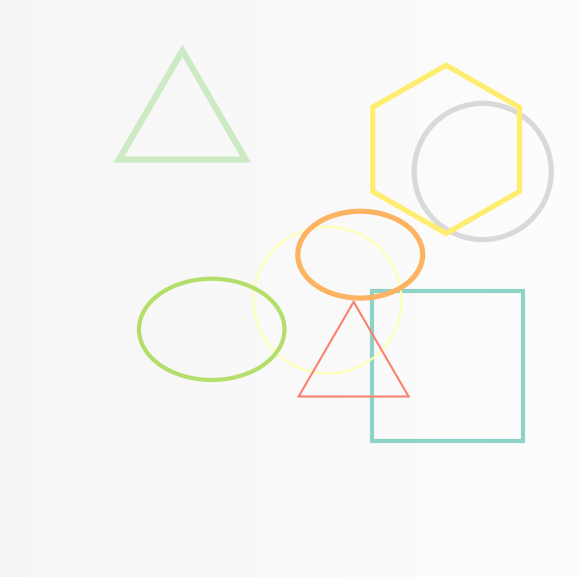[{"shape": "square", "thickness": 2, "radius": 0.65, "center": [0.77, 0.365]}, {"shape": "circle", "thickness": 1, "radius": 0.64, "center": [0.564, 0.479]}, {"shape": "triangle", "thickness": 1, "radius": 0.55, "center": [0.608, 0.367]}, {"shape": "oval", "thickness": 2.5, "radius": 0.54, "center": [0.62, 0.558]}, {"shape": "oval", "thickness": 2, "radius": 0.63, "center": [0.364, 0.429]}, {"shape": "circle", "thickness": 2.5, "radius": 0.59, "center": [0.83, 0.702]}, {"shape": "triangle", "thickness": 3, "radius": 0.63, "center": [0.314, 0.786]}, {"shape": "hexagon", "thickness": 2.5, "radius": 0.73, "center": [0.767, 0.741]}]